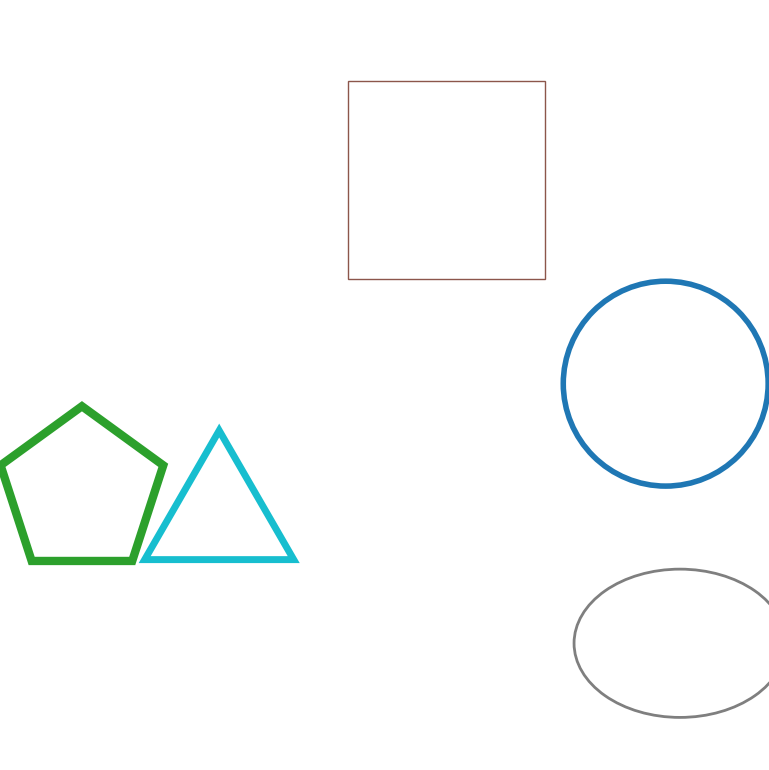[{"shape": "circle", "thickness": 2, "radius": 0.67, "center": [0.865, 0.502]}, {"shape": "pentagon", "thickness": 3, "radius": 0.56, "center": [0.106, 0.361]}, {"shape": "square", "thickness": 0.5, "radius": 0.64, "center": [0.58, 0.766]}, {"shape": "oval", "thickness": 1, "radius": 0.69, "center": [0.883, 0.165]}, {"shape": "triangle", "thickness": 2.5, "radius": 0.56, "center": [0.285, 0.329]}]